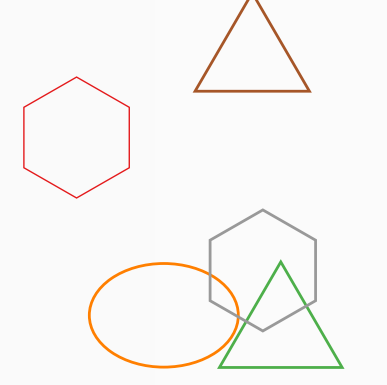[{"shape": "hexagon", "thickness": 1, "radius": 0.79, "center": [0.198, 0.643]}, {"shape": "triangle", "thickness": 2, "radius": 0.91, "center": [0.725, 0.137]}, {"shape": "oval", "thickness": 2, "radius": 0.96, "center": [0.423, 0.181]}, {"shape": "triangle", "thickness": 2, "radius": 0.85, "center": [0.651, 0.848]}, {"shape": "hexagon", "thickness": 2, "radius": 0.79, "center": [0.678, 0.298]}]